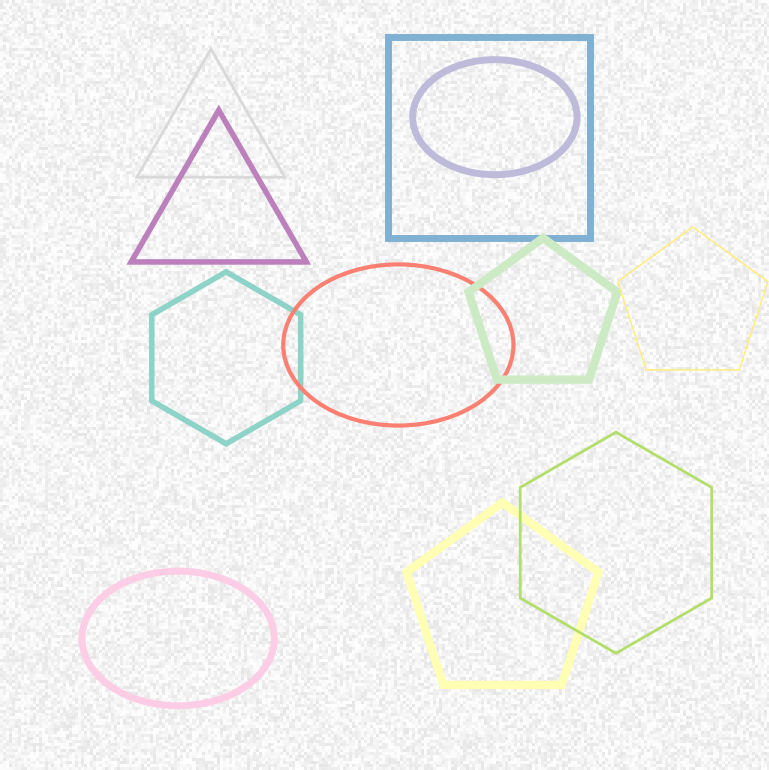[{"shape": "hexagon", "thickness": 2, "radius": 0.56, "center": [0.294, 0.535]}, {"shape": "pentagon", "thickness": 3, "radius": 0.65, "center": [0.653, 0.216]}, {"shape": "oval", "thickness": 2.5, "radius": 0.53, "center": [0.643, 0.848]}, {"shape": "oval", "thickness": 1.5, "radius": 0.75, "center": [0.517, 0.552]}, {"shape": "square", "thickness": 2.5, "radius": 0.65, "center": [0.635, 0.822]}, {"shape": "hexagon", "thickness": 1, "radius": 0.72, "center": [0.8, 0.295]}, {"shape": "oval", "thickness": 2.5, "radius": 0.62, "center": [0.231, 0.171]}, {"shape": "triangle", "thickness": 1, "radius": 0.56, "center": [0.274, 0.825]}, {"shape": "triangle", "thickness": 2, "radius": 0.66, "center": [0.284, 0.726]}, {"shape": "pentagon", "thickness": 3, "radius": 0.51, "center": [0.705, 0.589]}, {"shape": "pentagon", "thickness": 0.5, "radius": 0.51, "center": [0.9, 0.603]}]